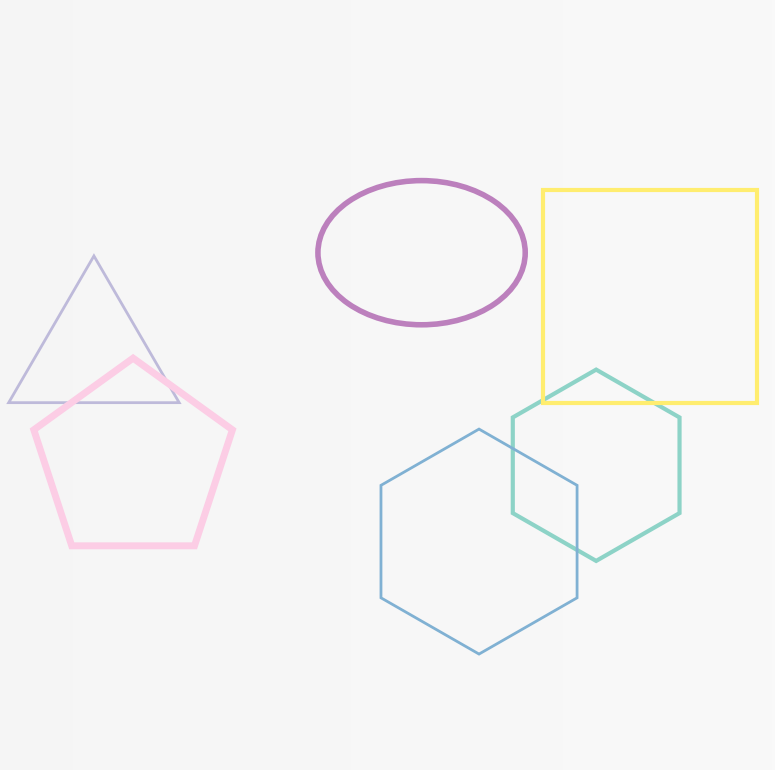[{"shape": "hexagon", "thickness": 1.5, "radius": 0.62, "center": [0.769, 0.396]}, {"shape": "triangle", "thickness": 1, "radius": 0.64, "center": [0.121, 0.541]}, {"shape": "hexagon", "thickness": 1, "radius": 0.73, "center": [0.618, 0.297]}, {"shape": "pentagon", "thickness": 2.5, "radius": 0.67, "center": [0.172, 0.4]}, {"shape": "oval", "thickness": 2, "radius": 0.67, "center": [0.544, 0.672]}, {"shape": "square", "thickness": 1.5, "radius": 0.69, "center": [0.838, 0.615]}]